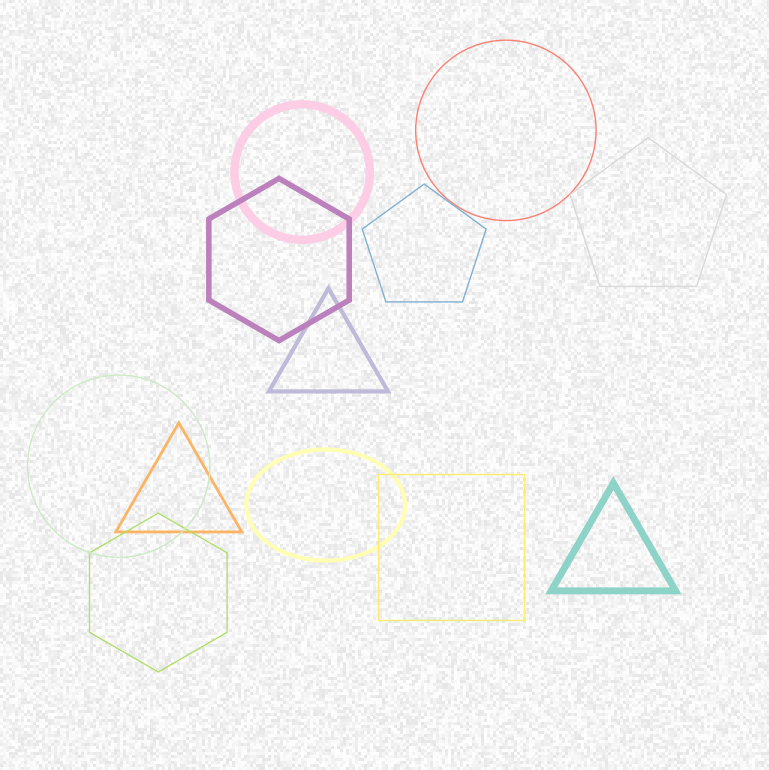[{"shape": "triangle", "thickness": 2.5, "radius": 0.47, "center": [0.797, 0.279]}, {"shape": "oval", "thickness": 1.5, "radius": 0.52, "center": [0.423, 0.344]}, {"shape": "triangle", "thickness": 1.5, "radius": 0.45, "center": [0.427, 0.536]}, {"shape": "circle", "thickness": 0.5, "radius": 0.59, "center": [0.657, 0.831]}, {"shape": "pentagon", "thickness": 0.5, "radius": 0.42, "center": [0.551, 0.676]}, {"shape": "triangle", "thickness": 1, "radius": 0.47, "center": [0.232, 0.356]}, {"shape": "hexagon", "thickness": 0.5, "radius": 0.52, "center": [0.206, 0.23]}, {"shape": "circle", "thickness": 3, "radius": 0.44, "center": [0.392, 0.777]}, {"shape": "pentagon", "thickness": 0.5, "radius": 0.53, "center": [0.842, 0.714]}, {"shape": "hexagon", "thickness": 2, "radius": 0.53, "center": [0.362, 0.663]}, {"shape": "circle", "thickness": 0.5, "radius": 0.59, "center": [0.154, 0.395]}, {"shape": "square", "thickness": 0.5, "radius": 0.48, "center": [0.586, 0.29]}]